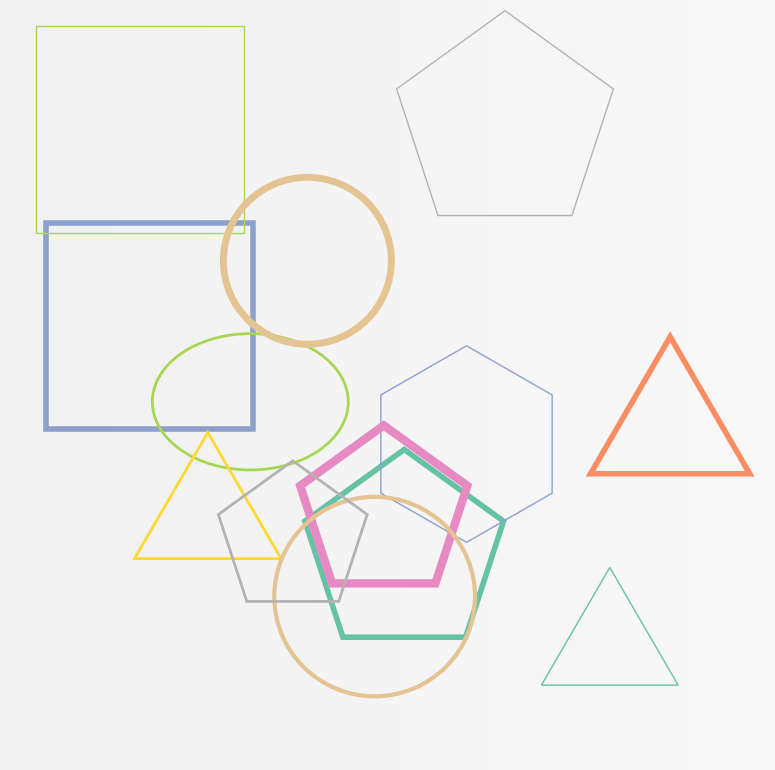[{"shape": "triangle", "thickness": 0.5, "radius": 0.51, "center": [0.787, 0.161]}, {"shape": "pentagon", "thickness": 2, "radius": 0.67, "center": [0.522, 0.281]}, {"shape": "triangle", "thickness": 2, "radius": 0.59, "center": [0.865, 0.444]}, {"shape": "hexagon", "thickness": 0.5, "radius": 0.64, "center": [0.602, 0.423]}, {"shape": "square", "thickness": 2, "radius": 0.67, "center": [0.192, 0.577]}, {"shape": "pentagon", "thickness": 3, "radius": 0.57, "center": [0.495, 0.334]}, {"shape": "square", "thickness": 0.5, "radius": 0.67, "center": [0.18, 0.832]}, {"shape": "oval", "thickness": 1, "radius": 0.63, "center": [0.323, 0.478]}, {"shape": "triangle", "thickness": 1, "radius": 0.55, "center": [0.268, 0.329]}, {"shape": "circle", "thickness": 2.5, "radius": 0.54, "center": [0.397, 0.661]}, {"shape": "circle", "thickness": 1.5, "radius": 0.65, "center": [0.483, 0.225]}, {"shape": "pentagon", "thickness": 0.5, "radius": 0.74, "center": [0.652, 0.839]}, {"shape": "pentagon", "thickness": 1, "radius": 0.5, "center": [0.378, 0.301]}]